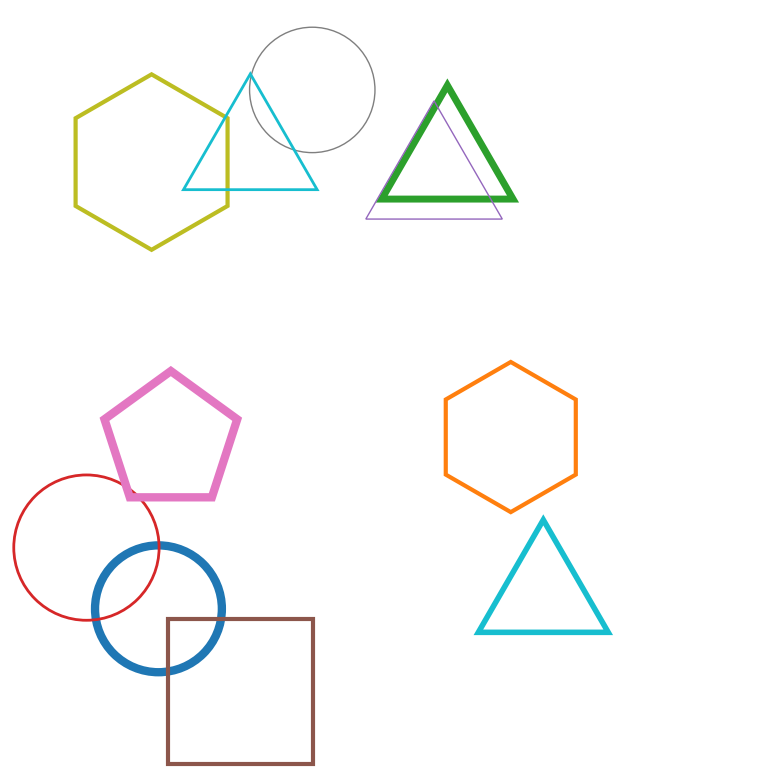[{"shape": "circle", "thickness": 3, "radius": 0.41, "center": [0.206, 0.209]}, {"shape": "hexagon", "thickness": 1.5, "radius": 0.49, "center": [0.663, 0.432]}, {"shape": "triangle", "thickness": 2.5, "radius": 0.49, "center": [0.581, 0.791]}, {"shape": "circle", "thickness": 1, "radius": 0.47, "center": [0.112, 0.289]}, {"shape": "triangle", "thickness": 0.5, "radius": 0.51, "center": [0.564, 0.767]}, {"shape": "square", "thickness": 1.5, "radius": 0.47, "center": [0.312, 0.102]}, {"shape": "pentagon", "thickness": 3, "radius": 0.45, "center": [0.222, 0.427]}, {"shape": "circle", "thickness": 0.5, "radius": 0.41, "center": [0.406, 0.883]}, {"shape": "hexagon", "thickness": 1.5, "radius": 0.57, "center": [0.197, 0.79]}, {"shape": "triangle", "thickness": 1, "radius": 0.5, "center": [0.325, 0.804]}, {"shape": "triangle", "thickness": 2, "radius": 0.49, "center": [0.706, 0.227]}]